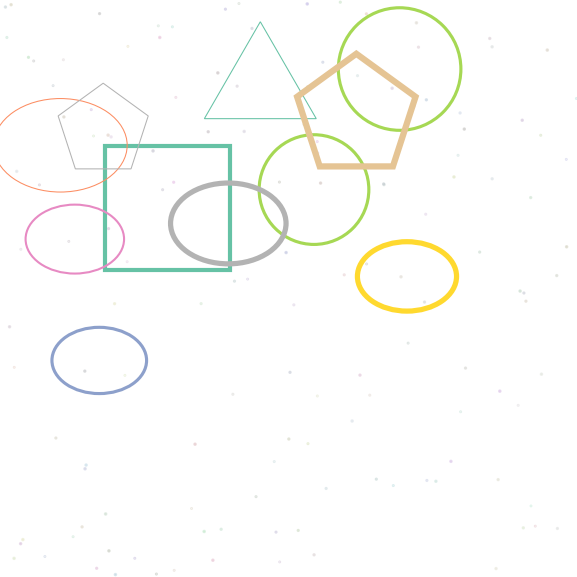[{"shape": "triangle", "thickness": 0.5, "radius": 0.56, "center": [0.451, 0.85]}, {"shape": "square", "thickness": 2, "radius": 0.54, "center": [0.29, 0.639]}, {"shape": "oval", "thickness": 0.5, "radius": 0.58, "center": [0.105, 0.748]}, {"shape": "oval", "thickness": 1.5, "radius": 0.41, "center": [0.172, 0.375]}, {"shape": "oval", "thickness": 1, "radius": 0.43, "center": [0.13, 0.585]}, {"shape": "circle", "thickness": 1.5, "radius": 0.53, "center": [0.692, 0.88]}, {"shape": "circle", "thickness": 1.5, "radius": 0.47, "center": [0.544, 0.671]}, {"shape": "oval", "thickness": 2.5, "radius": 0.43, "center": [0.705, 0.521]}, {"shape": "pentagon", "thickness": 3, "radius": 0.54, "center": [0.617, 0.798]}, {"shape": "oval", "thickness": 2.5, "radius": 0.5, "center": [0.395, 0.612]}, {"shape": "pentagon", "thickness": 0.5, "radius": 0.41, "center": [0.179, 0.773]}]